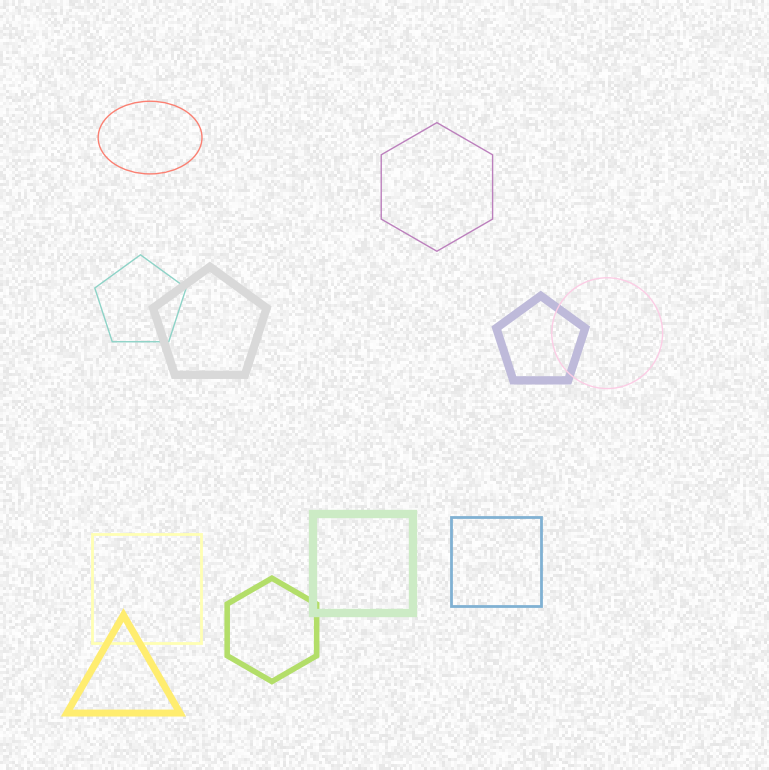[{"shape": "pentagon", "thickness": 0.5, "radius": 0.31, "center": [0.182, 0.607]}, {"shape": "square", "thickness": 1, "radius": 0.35, "center": [0.19, 0.236]}, {"shape": "pentagon", "thickness": 3, "radius": 0.3, "center": [0.702, 0.555]}, {"shape": "oval", "thickness": 0.5, "radius": 0.34, "center": [0.195, 0.821]}, {"shape": "square", "thickness": 1, "radius": 0.29, "center": [0.644, 0.271]}, {"shape": "hexagon", "thickness": 2, "radius": 0.34, "center": [0.353, 0.182]}, {"shape": "circle", "thickness": 0.5, "radius": 0.36, "center": [0.789, 0.567]}, {"shape": "pentagon", "thickness": 3, "radius": 0.39, "center": [0.273, 0.576]}, {"shape": "hexagon", "thickness": 0.5, "radius": 0.42, "center": [0.567, 0.757]}, {"shape": "square", "thickness": 3, "radius": 0.32, "center": [0.472, 0.268]}, {"shape": "triangle", "thickness": 2.5, "radius": 0.42, "center": [0.16, 0.116]}]